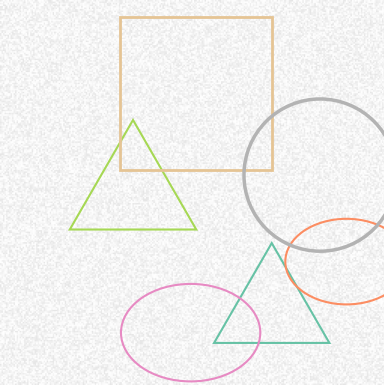[{"shape": "triangle", "thickness": 1.5, "radius": 0.86, "center": [0.706, 0.196]}, {"shape": "oval", "thickness": 1.5, "radius": 0.79, "center": [0.9, 0.321]}, {"shape": "oval", "thickness": 1.5, "radius": 0.9, "center": [0.495, 0.136]}, {"shape": "triangle", "thickness": 1.5, "radius": 0.95, "center": [0.345, 0.499]}, {"shape": "square", "thickness": 2, "radius": 0.99, "center": [0.51, 0.757]}, {"shape": "circle", "thickness": 2.5, "radius": 0.99, "center": [0.831, 0.545]}]